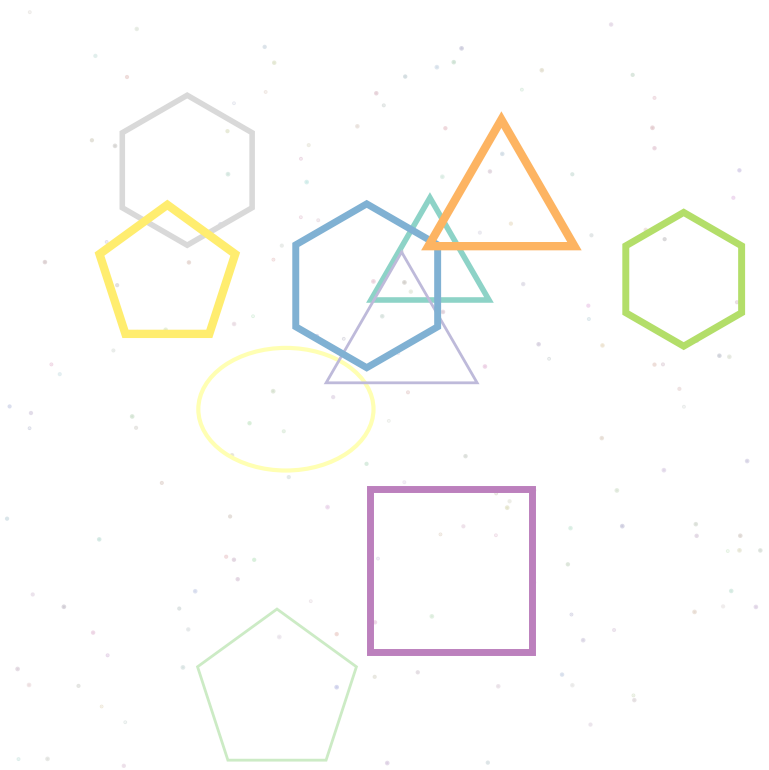[{"shape": "triangle", "thickness": 2, "radius": 0.44, "center": [0.558, 0.655]}, {"shape": "oval", "thickness": 1.5, "radius": 0.57, "center": [0.371, 0.469]}, {"shape": "triangle", "thickness": 1, "radius": 0.57, "center": [0.522, 0.559]}, {"shape": "hexagon", "thickness": 2.5, "radius": 0.53, "center": [0.476, 0.629]}, {"shape": "triangle", "thickness": 3, "radius": 0.55, "center": [0.651, 0.735]}, {"shape": "hexagon", "thickness": 2.5, "radius": 0.43, "center": [0.888, 0.637]}, {"shape": "hexagon", "thickness": 2, "radius": 0.49, "center": [0.243, 0.779]}, {"shape": "square", "thickness": 2.5, "radius": 0.53, "center": [0.586, 0.259]}, {"shape": "pentagon", "thickness": 1, "radius": 0.54, "center": [0.36, 0.101]}, {"shape": "pentagon", "thickness": 3, "radius": 0.46, "center": [0.217, 0.641]}]